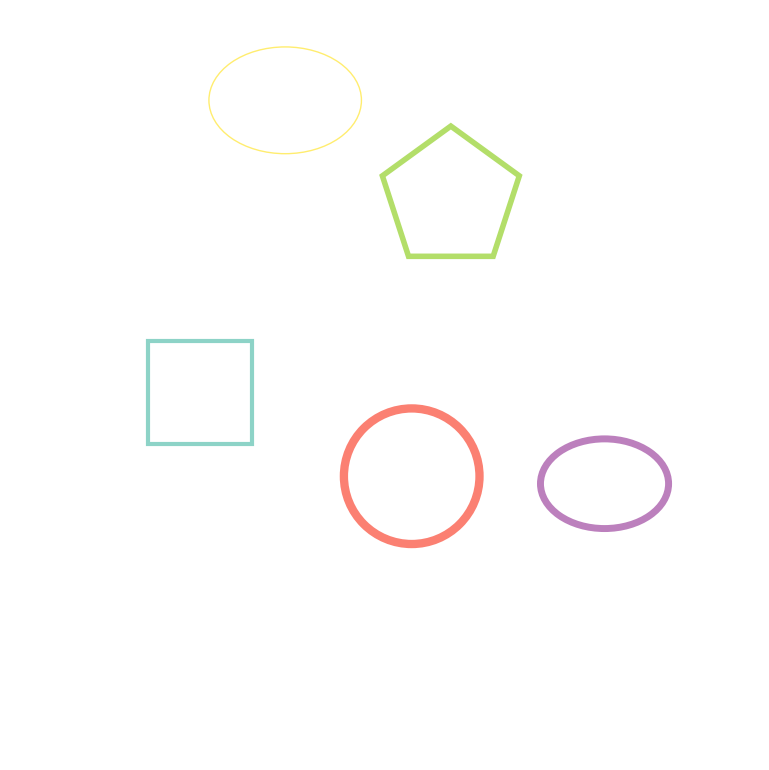[{"shape": "square", "thickness": 1.5, "radius": 0.34, "center": [0.26, 0.49]}, {"shape": "circle", "thickness": 3, "radius": 0.44, "center": [0.535, 0.382]}, {"shape": "pentagon", "thickness": 2, "radius": 0.47, "center": [0.586, 0.743]}, {"shape": "oval", "thickness": 2.5, "radius": 0.42, "center": [0.785, 0.372]}, {"shape": "oval", "thickness": 0.5, "radius": 0.5, "center": [0.37, 0.87]}]